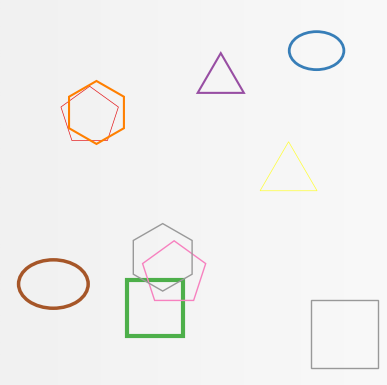[{"shape": "pentagon", "thickness": 0.5, "radius": 0.39, "center": [0.231, 0.698]}, {"shape": "oval", "thickness": 2, "radius": 0.35, "center": [0.817, 0.868]}, {"shape": "square", "thickness": 3, "radius": 0.36, "center": [0.4, 0.199]}, {"shape": "triangle", "thickness": 1.5, "radius": 0.34, "center": [0.57, 0.793]}, {"shape": "hexagon", "thickness": 1.5, "radius": 0.41, "center": [0.249, 0.708]}, {"shape": "triangle", "thickness": 0.5, "radius": 0.42, "center": [0.745, 0.547]}, {"shape": "oval", "thickness": 2.5, "radius": 0.45, "center": [0.138, 0.262]}, {"shape": "pentagon", "thickness": 1, "radius": 0.43, "center": [0.449, 0.289]}, {"shape": "hexagon", "thickness": 1, "radius": 0.44, "center": [0.42, 0.332]}, {"shape": "square", "thickness": 1, "radius": 0.44, "center": [0.889, 0.132]}]